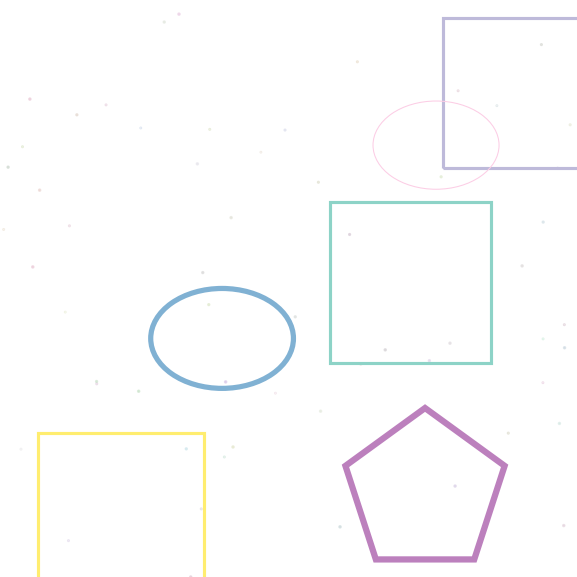[{"shape": "square", "thickness": 1.5, "radius": 0.7, "center": [0.71, 0.51]}, {"shape": "square", "thickness": 1.5, "radius": 0.65, "center": [0.898, 0.838]}, {"shape": "oval", "thickness": 2.5, "radius": 0.62, "center": [0.385, 0.413]}, {"shape": "oval", "thickness": 0.5, "radius": 0.55, "center": [0.755, 0.748]}, {"shape": "pentagon", "thickness": 3, "radius": 0.72, "center": [0.736, 0.148]}, {"shape": "square", "thickness": 1.5, "radius": 0.72, "center": [0.21, 0.106]}]